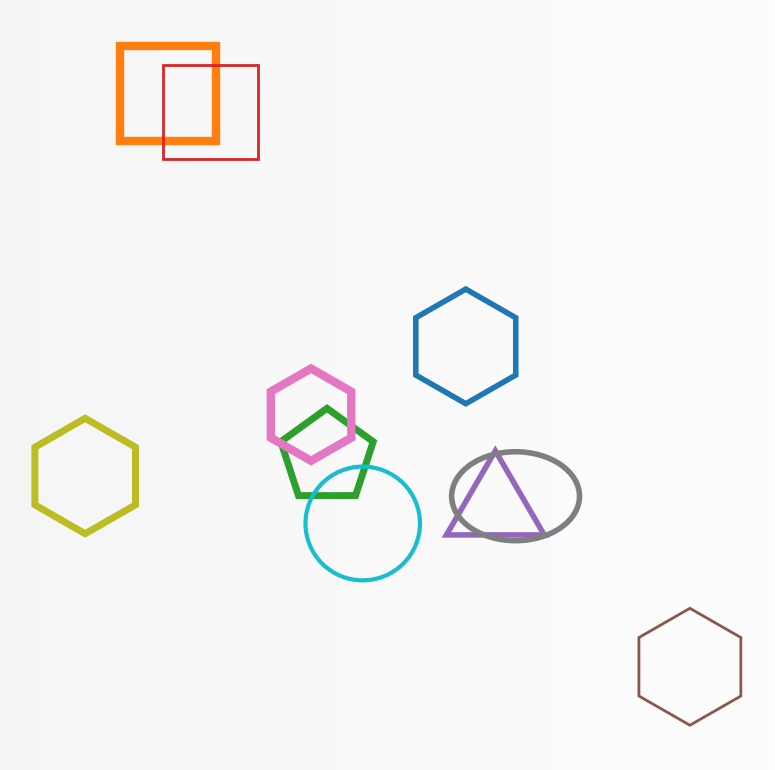[{"shape": "hexagon", "thickness": 2, "radius": 0.37, "center": [0.601, 0.55]}, {"shape": "square", "thickness": 3, "radius": 0.31, "center": [0.217, 0.879]}, {"shape": "pentagon", "thickness": 2.5, "radius": 0.31, "center": [0.422, 0.407]}, {"shape": "square", "thickness": 1, "radius": 0.31, "center": [0.272, 0.855]}, {"shape": "triangle", "thickness": 2, "radius": 0.36, "center": [0.639, 0.342]}, {"shape": "hexagon", "thickness": 1, "radius": 0.38, "center": [0.89, 0.134]}, {"shape": "hexagon", "thickness": 3, "radius": 0.3, "center": [0.401, 0.461]}, {"shape": "oval", "thickness": 2, "radius": 0.41, "center": [0.665, 0.356]}, {"shape": "hexagon", "thickness": 2.5, "radius": 0.37, "center": [0.11, 0.382]}, {"shape": "circle", "thickness": 1.5, "radius": 0.37, "center": [0.468, 0.32]}]